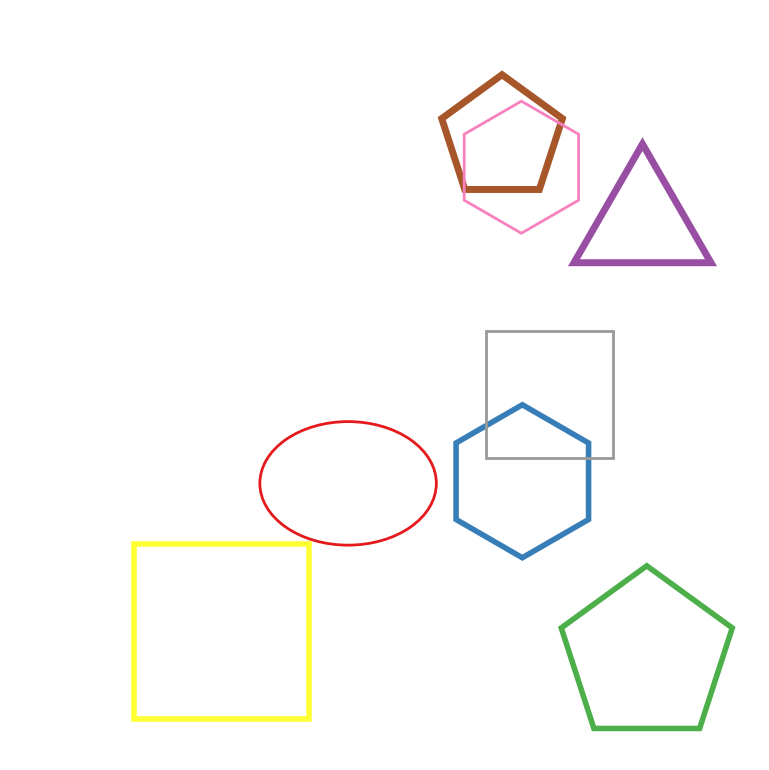[{"shape": "oval", "thickness": 1, "radius": 0.57, "center": [0.452, 0.372]}, {"shape": "hexagon", "thickness": 2, "radius": 0.5, "center": [0.678, 0.375]}, {"shape": "pentagon", "thickness": 2, "radius": 0.58, "center": [0.84, 0.148]}, {"shape": "triangle", "thickness": 2.5, "radius": 0.51, "center": [0.834, 0.71]}, {"shape": "square", "thickness": 2, "radius": 0.57, "center": [0.288, 0.18]}, {"shape": "pentagon", "thickness": 2.5, "radius": 0.41, "center": [0.652, 0.821]}, {"shape": "hexagon", "thickness": 1, "radius": 0.43, "center": [0.677, 0.783]}, {"shape": "square", "thickness": 1, "radius": 0.41, "center": [0.713, 0.488]}]